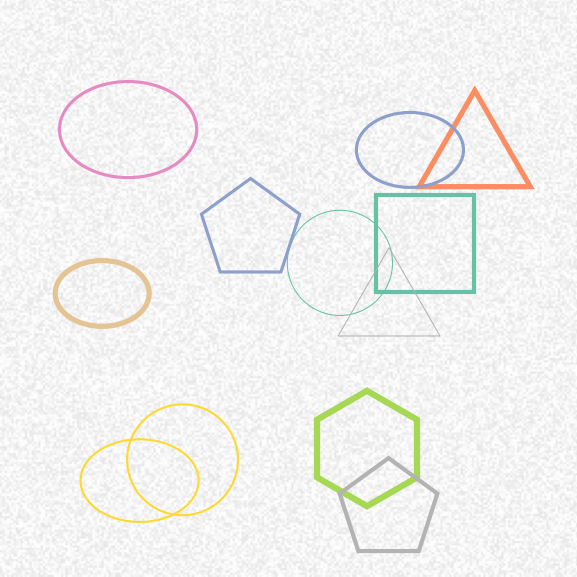[{"shape": "square", "thickness": 2, "radius": 0.42, "center": [0.736, 0.577]}, {"shape": "circle", "thickness": 0.5, "radius": 0.46, "center": [0.589, 0.544]}, {"shape": "triangle", "thickness": 2.5, "radius": 0.55, "center": [0.822, 0.731]}, {"shape": "pentagon", "thickness": 1.5, "radius": 0.45, "center": [0.434, 0.601]}, {"shape": "oval", "thickness": 1.5, "radius": 0.46, "center": [0.71, 0.74]}, {"shape": "oval", "thickness": 1.5, "radius": 0.59, "center": [0.222, 0.775]}, {"shape": "hexagon", "thickness": 3, "radius": 0.5, "center": [0.635, 0.222]}, {"shape": "oval", "thickness": 1, "radius": 0.51, "center": [0.242, 0.167]}, {"shape": "circle", "thickness": 1, "radius": 0.48, "center": [0.316, 0.203]}, {"shape": "oval", "thickness": 2.5, "radius": 0.41, "center": [0.177, 0.491]}, {"shape": "pentagon", "thickness": 2, "radius": 0.45, "center": [0.673, 0.117]}, {"shape": "triangle", "thickness": 0.5, "radius": 0.51, "center": [0.674, 0.468]}]